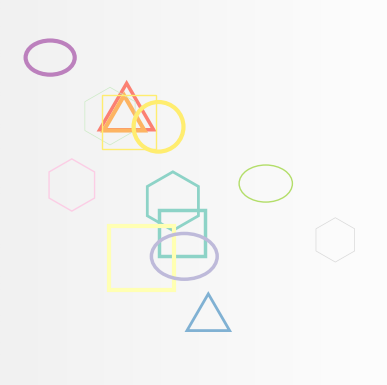[{"shape": "square", "thickness": 2.5, "radius": 0.3, "center": [0.469, 0.394]}, {"shape": "hexagon", "thickness": 2, "radius": 0.38, "center": [0.446, 0.478]}, {"shape": "square", "thickness": 3, "radius": 0.42, "center": [0.364, 0.33]}, {"shape": "oval", "thickness": 2.5, "radius": 0.42, "center": [0.476, 0.334]}, {"shape": "triangle", "thickness": 2.5, "radius": 0.4, "center": [0.327, 0.703]}, {"shape": "triangle", "thickness": 2, "radius": 0.32, "center": [0.538, 0.173]}, {"shape": "triangle", "thickness": 3, "radius": 0.3, "center": [0.32, 0.691]}, {"shape": "oval", "thickness": 1, "radius": 0.34, "center": [0.686, 0.523]}, {"shape": "hexagon", "thickness": 1, "radius": 0.34, "center": [0.185, 0.52]}, {"shape": "hexagon", "thickness": 0.5, "radius": 0.29, "center": [0.865, 0.377]}, {"shape": "oval", "thickness": 3, "radius": 0.32, "center": [0.129, 0.85]}, {"shape": "hexagon", "thickness": 0.5, "radius": 0.37, "center": [0.284, 0.698]}, {"shape": "circle", "thickness": 3, "radius": 0.32, "center": [0.409, 0.671]}, {"shape": "square", "thickness": 1, "radius": 0.35, "center": [0.333, 0.684]}]